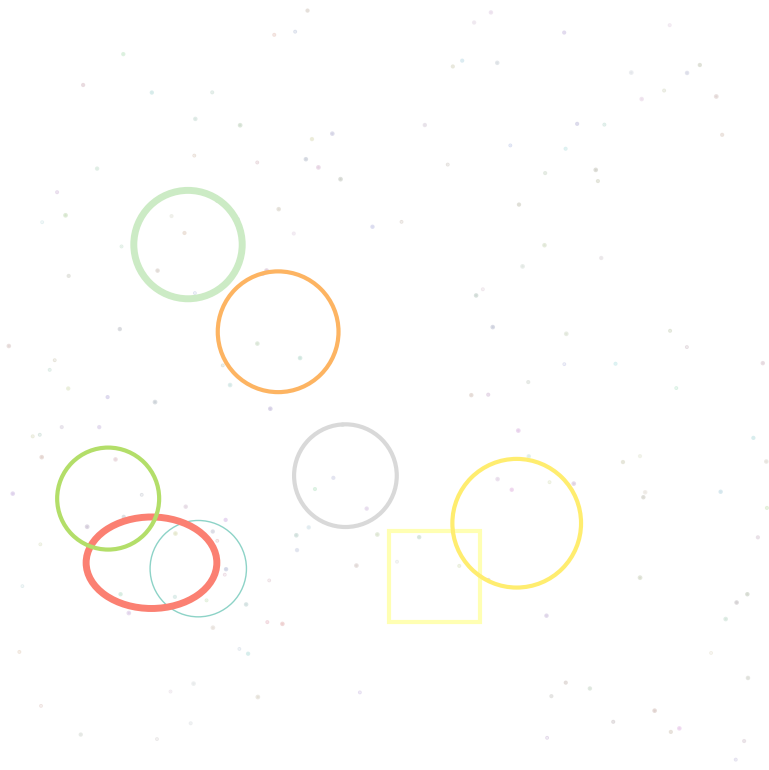[{"shape": "circle", "thickness": 0.5, "radius": 0.31, "center": [0.257, 0.261]}, {"shape": "square", "thickness": 1.5, "radius": 0.29, "center": [0.564, 0.251]}, {"shape": "oval", "thickness": 2.5, "radius": 0.42, "center": [0.197, 0.269]}, {"shape": "circle", "thickness": 1.5, "radius": 0.39, "center": [0.361, 0.569]}, {"shape": "circle", "thickness": 1.5, "radius": 0.33, "center": [0.14, 0.352]}, {"shape": "circle", "thickness": 1.5, "radius": 0.33, "center": [0.449, 0.382]}, {"shape": "circle", "thickness": 2.5, "radius": 0.35, "center": [0.244, 0.682]}, {"shape": "circle", "thickness": 1.5, "radius": 0.42, "center": [0.671, 0.32]}]